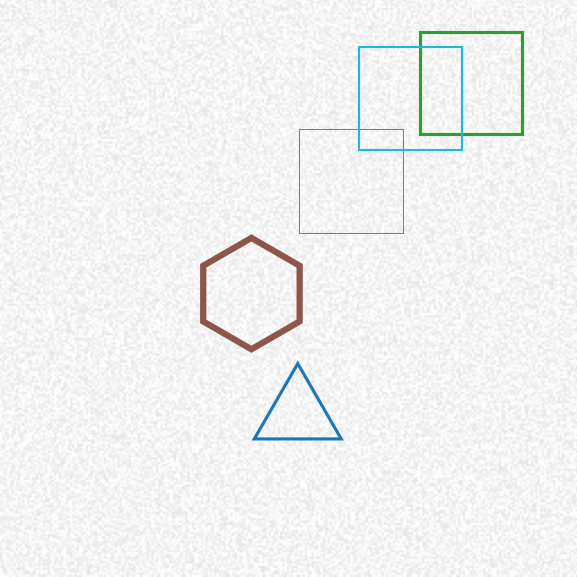[{"shape": "triangle", "thickness": 1.5, "radius": 0.43, "center": [0.516, 0.283]}, {"shape": "square", "thickness": 1.5, "radius": 0.44, "center": [0.816, 0.855]}, {"shape": "hexagon", "thickness": 3, "radius": 0.48, "center": [0.435, 0.491]}, {"shape": "square", "thickness": 0.5, "radius": 0.45, "center": [0.607, 0.685]}, {"shape": "square", "thickness": 1, "radius": 0.44, "center": [0.711, 0.829]}]